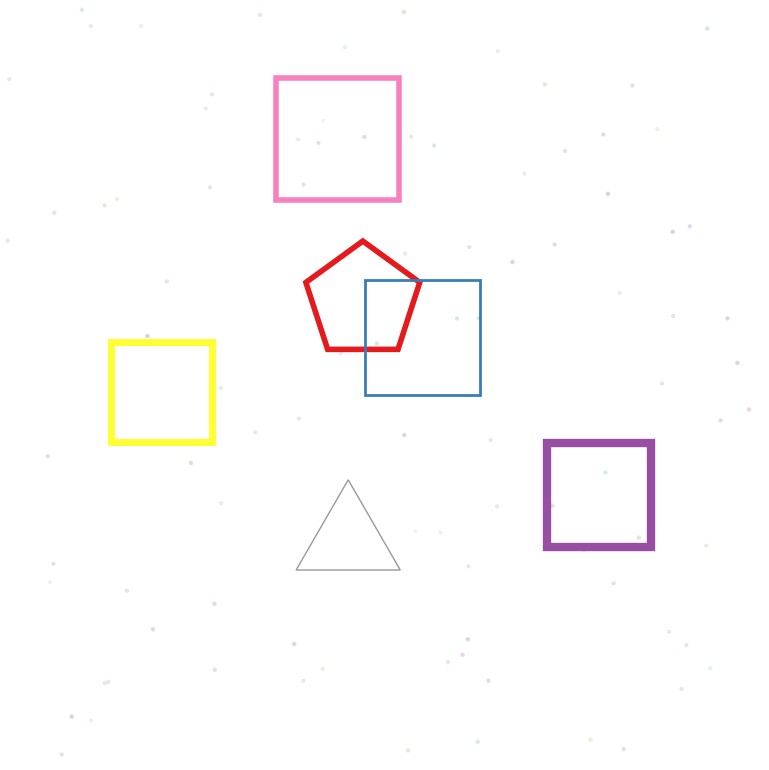[{"shape": "pentagon", "thickness": 2, "radius": 0.39, "center": [0.471, 0.609]}, {"shape": "square", "thickness": 1, "radius": 0.37, "center": [0.548, 0.562]}, {"shape": "square", "thickness": 3, "radius": 0.34, "center": [0.778, 0.357]}, {"shape": "square", "thickness": 2.5, "radius": 0.33, "center": [0.209, 0.491]}, {"shape": "square", "thickness": 2, "radius": 0.4, "center": [0.438, 0.82]}, {"shape": "triangle", "thickness": 0.5, "radius": 0.39, "center": [0.452, 0.299]}]